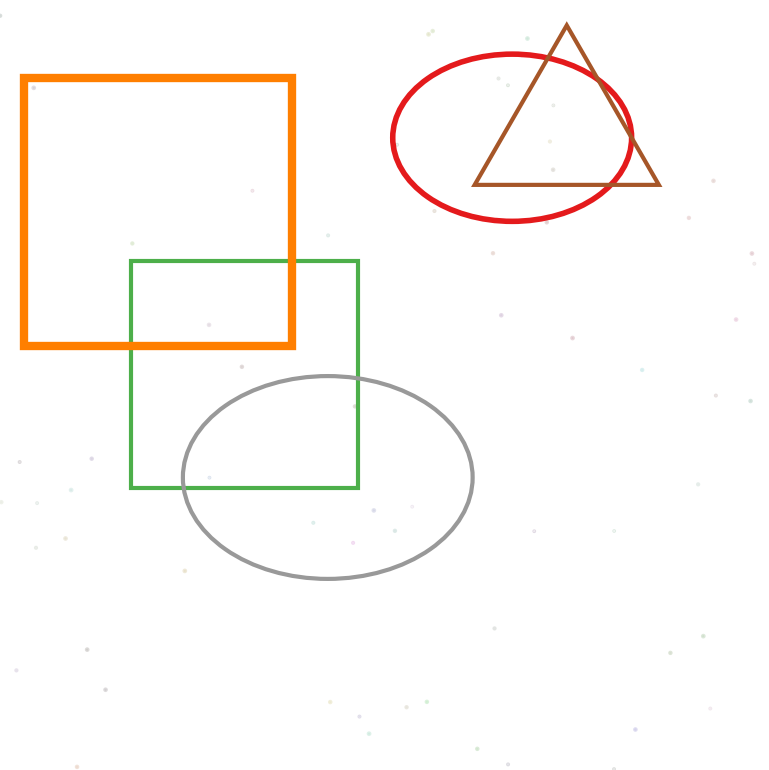[{"shape": "oval", "thickness": 2, "radius": 0.78, "center": [0.665, 0.821]}, {"shape": "square", "thickness": 1.5, "radius": 0.74, "center": [0.318, 0.514]}, {"shape": "square", "thickness": 3, "radius": 0.87, "center": [0.205, 0.725]}, {"shape": "triangle", "thickness": 1.5, "radius": 0.69, "center": [0.736, 0.829]}, {"shape": "oval", "thickness": 1.5, "radius": 0.94, "center": [0.426, 0.38]}]